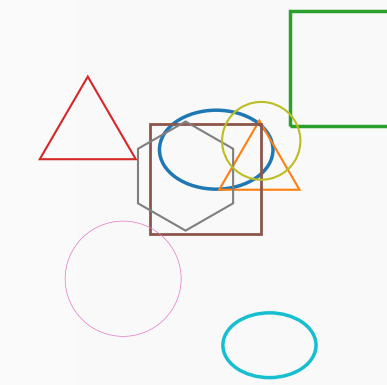[{"shape": "oval", "thickness": 2.5, "radius": 0.73, "center": [0.558, 0.611]}, {"shape": "triangle", "thickness": 1.5, "radius": 0.6, "center": [0.669, 0.567]}, {"shape": "square", "thickness": 2.5, "radius": 0.75, "center": [0.897, 0.821]}, {"shape": "triangle", "thickness": 1.5, "radius": 0.72, "center": [0.227, 0.658]}, {"shape": "square", "thickness": 2, "radius": 0.71, "center": [0.531, 0.535]}, {"shape": "circle", "thickness": 0.5, "radius": 0.75, "center": [0.318, 0.276]}, {"shape": "hexagon", "thickness": 1.5, "radius": 0.71, "center": [0.479, 0.543]}, {"shape": "circle", "thickness": 1.5, "radius": 0.51, "center": [0.674, 0.634]}, {"shape": "oval", "thickness": 2.5, "radius": 0.6, "center": [0.695, 0.103]}]